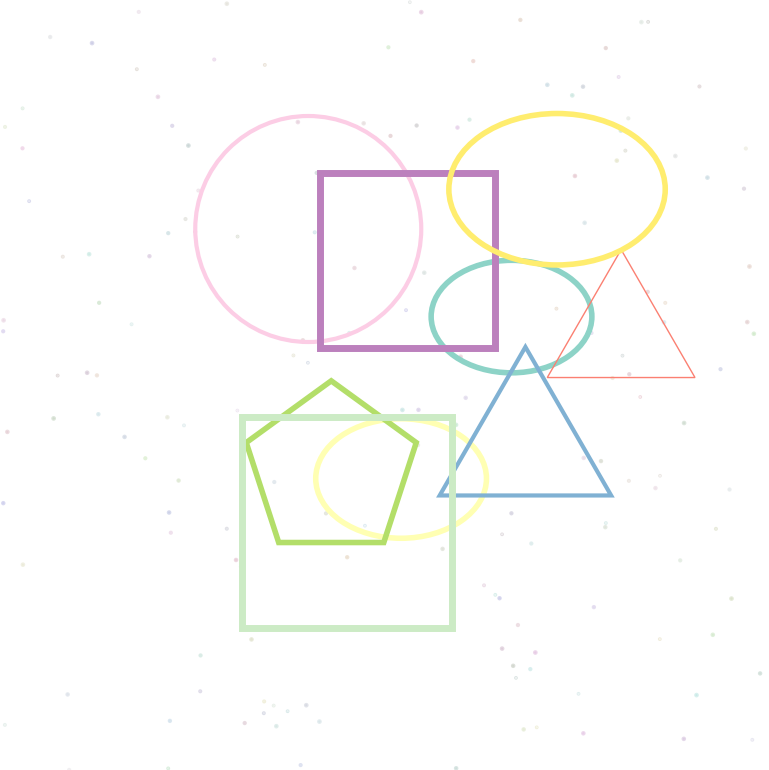[{"shape": "oval", "thickness": 2, "radius": 0.52, "center": [0.664, 0.589]}, {"shape": "oval", "thickness": 2, "radius": 0.55, "center": [0.521, 0.379]}, {"shape": "triangle", "thickness": 0.5, "radius": 0.55, "center": [0.807, 0.565]}, {"shape": "triangle", "thickness": 1.5, "radius": 0.64, "center": [0.682, 0.421]}, {"shape": "pentagon", "thickness": 2, "radius": 0.58, "center": [0.43, 0.389]}, {"shape": "circle", "thickness": 1.5, "radius": 0.73, "center": [0.4, 0.703]}, {"shape": "square", "thickness": 2.5, "radius": 0.57, "center": [0.529, 0.661]}, {"shape": "square", "thickness": 2.5, "radius": 0.68, "center": [0.451, 0.321]}, {"shape": "oval", "thickness": 2, "radius": 0.7, "center": [0.723, 0.754]}]